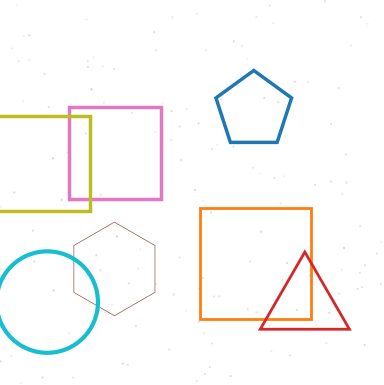[{"shape": "pentagon", "thickness": 2.5, "radius": 0.52, "center": [0.659, 0.714]}, {"shape": "square", "thickness": 2, "radius": 0.72, "center": [0.663, 0.316]}, {"shape": "triangle", "thickness": 2, "radius": 0.67, "center": [0.792, 0.212]}, {"shape": "hexagon", "thickness": 0.5, "radius": 0.61, "center": [0.297, 0.301]}, {"shape": "square", "thickness": 2.5, "radius": 0.59, "center": [0.298, 0.603]}, {"shape": "square", "thickness": 2.5, "radius": 0.62, "center": [0.11, 0.576]}, {"shape": "circle", "thickness": 3, "radius": 0.66, "center": [0.123, 0.215]}]